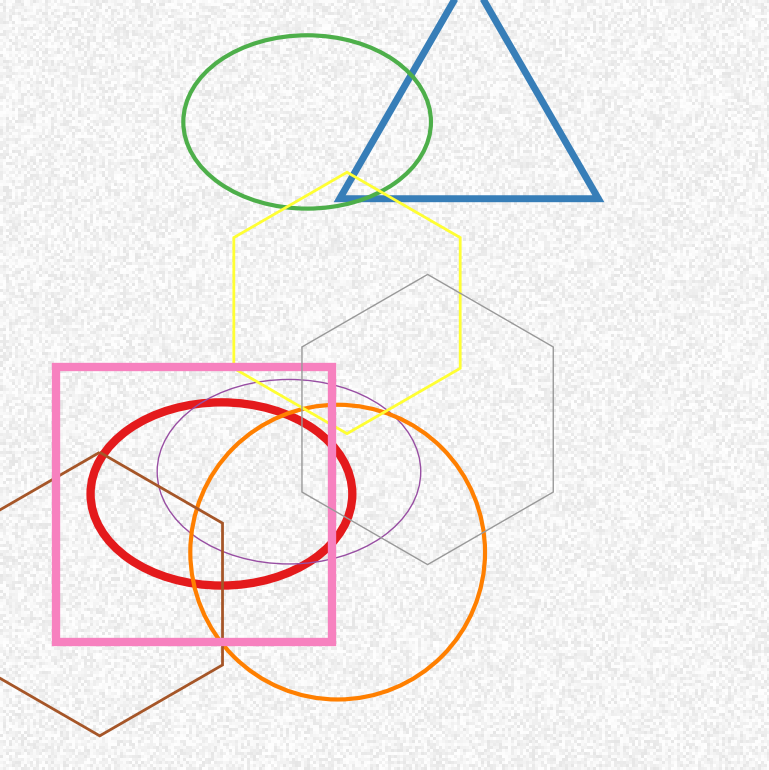[{"shape": "oval", "thickness": 3, "radius": 0.85, "center": [0.288, 0.359]}, {"shape": "triangle", "thickness": 2.5, "radius": 0.97, "center": [0.609, 0.839]}, {"shape": "oval", "thickness": 1.5, "radius": 0.8, "center": [0.399, 0.842]}, {"shape": "oval", "thickness": 0.5, "radius": 0.86, "center": [0.375, 0.387]}, {"shape": "circle", "thickness": 1.5, "radius": 0.96, "center": [0.439, 0.283]}, {"shape": "hexagon", "thickness": 1, "radius": 0.85, "center": [0.451, 0.607]}, {"shape": "hexagon", "thickness": 1, "radius": 0.92, "center": [0.13, 0.228]}, {"shape": "square", "thickness": 3, "radius": 0.89, "center": [0.252, 0.345]}, {"shape": "hexagon", "thickness": 0.5, "radius": 0.94, "center": [0.555, 0.455]}]